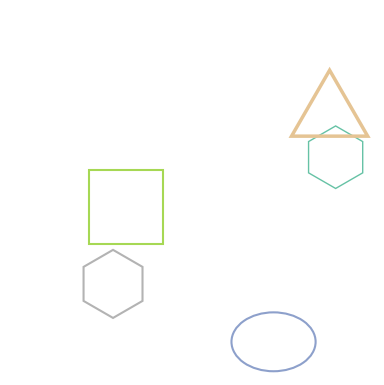[{"shape": "hexagon", "thickness": 1, "radius": 0.41, "center": [0.872, 0.592]}, {"shape": "oval", "thickness": 1.5, "radius": 0.55, "center": [0.71, 0.112]}, {"shape": "square", "thickness": 1.5, "radius": 0.48, "center": [0.327, 0.463]}, {"shape": "triangle", "thickness": 2.5, "radius": 0.57, "center": [0.856, 0.703]}, {"shape": "hexagon", "thickness": 1.5, "radius": 0.44, "center": [0.294, 0.263]}]